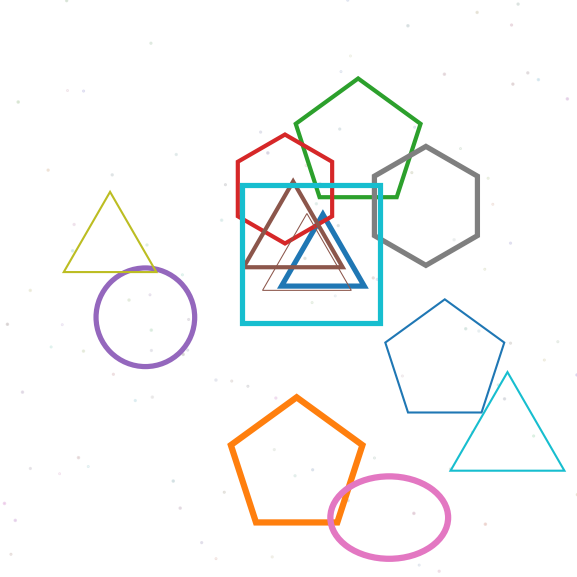[{"shape": "pentagon", "thickness": 1, "radius": 0.54, "center": [0.77, 0.372]}, {"shape": "triangle", "thickness": 2.5, "radius": 0.41, "center": [0.559, 0.545]}, {"shape": "pentagon", "thickness": 3, "radius": 0.6, "center": [0.514, 0.191]}, {"shape": "pentagon", "thickness": 2, "radius": 0.57, "center": [0.62, 0.75]}, {"shape": "hexagon", "thickness": 2, "radius": 0.47, "center": [0.493, 0.672]}, {"shape": "circle", "thickness": 2.5, "radius": 0.43, "center": [0.252, 0.45]}, {"shape": "triangle", "thickness": 2, "radius": 0.5, "center": [0.508, 0.586]}, {"shape": "triangle", "thickness": 0.5, "radius": 0.44, "center": [0.531, 0.541]}, {"shape": "oval", "thickness": 3, "radius": 0.51, "center": [0.674, 0.103]}, {"shape": "hexagon", "thickness": 2.5, "radius": 0.51, "center": [0.738, 0.643]}, {"shape": "triangle", "thickness": 1, "radius": 0.46, "center": [0.191, 0.574]}, {"shape": "triangle", "thickness": 1, "radius": 0.57, "center": [0.879, 0.241]}, {"shape": "square", "thickness": 2.5, "radius": 0.6, "center": [0.539, 0.559]}]